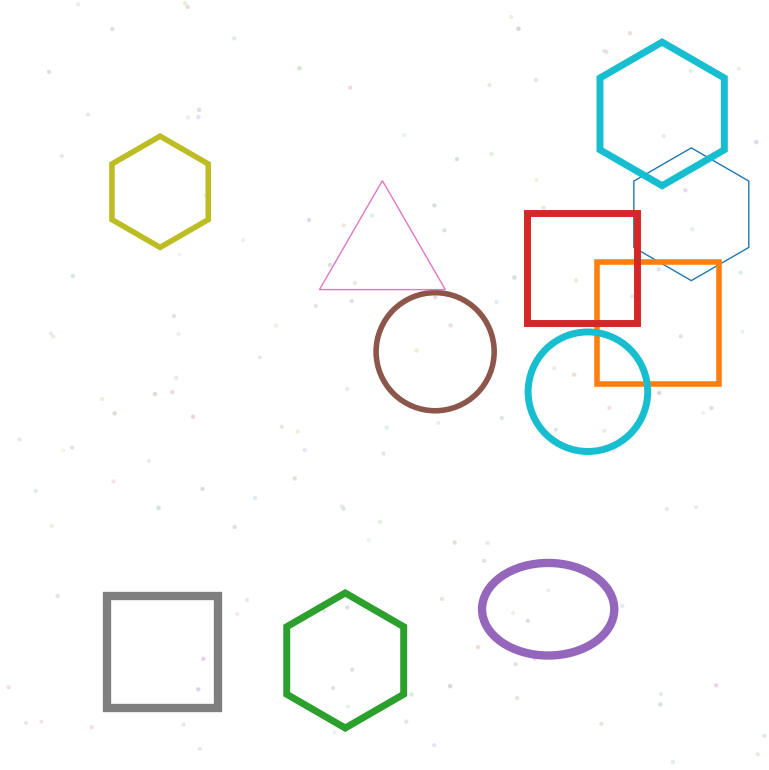[{"shape": "hexagon", "thickness": 0.5, "radius": 0.43, "center": [0.898, 0.722]}, {"shape": "square", "thickness": 2, "radius": 0.4, "center": [0.855, 0.58]}, {"shape": "hexagon", "thickness": 2.5, "radius": 0.44, "center": [0.448, 0.142]}, {"shape": "square", "thickness": 2.5, "radius": 0.36, "center": [0.756, 0.652]}, {"shape": "oval", "thickness": 3, "radius": 0.43, "center": [0.712, 0.209]}, {"shape": "circle", "thickness": 2, "radius": 0.38, "center": [0.565, 0.543]}, {"shape": "triangle", "thickness": 0.5, "radius": 0.47, "center": [0.497, 0.671]}, {"shape": "square", "thickness": 3, "radius": 0.36, "center": [0.211, 0.153]}, {"shape": "hexagon", "thickness": 2, "radius": 0.36, "center": [0.208, 0.751]}, {"shape": "hexagon", "thickness": 2.5, "radius": 0.47, "center": [0.86, 0.852]}, {"shape": "circle", "thickness": 2.5, "radius": 0.39, "center": [0.764, 0.491]}]